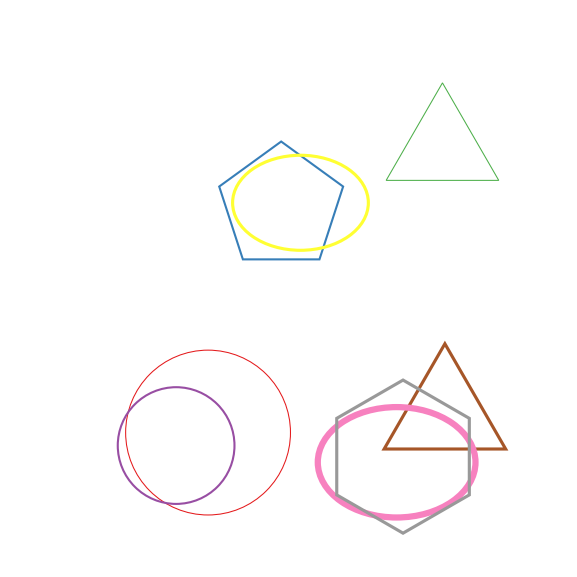[{"shape": "circle", "thickness": 0.5, "radius": 0.71, "center": [0.36, 0.25]}, {"shape": "pentagon", "thickness": 1, "radius": 0.56, "center": [0.487, 0.641]}, {"shape": "triangle", "thickness": 0.5, "radius": 0.56, "center": [0.766, 0.743]}, {"shape": "circle", "thickness": 1, "radius": 0.51, "center": [0.305, 0.228]}, {"shape": "oval", "thickness": 1.5, "radius": 0.59, "center": [0.52, 0.648]}, {"shape": "triangle", "thickness": 1.5, "radius": 0.61, "center": [0.77, 0.282]}, {"shape": "oval", "thickness": 3, "radius": 0.68, "center": [0.687, 0.199]}, {"shape": "hexagon", "thickness": 1.5, "radius": 0.66, "center": [0.698, 0.208]}]